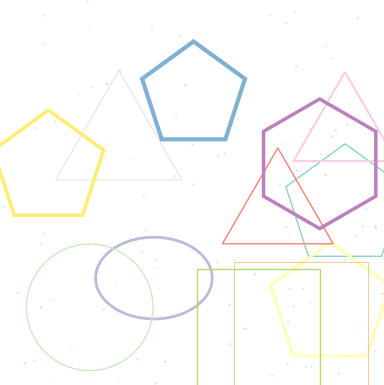[{"shape": "pentagon", "thickness": 1, "radius": 0.81, "center": [0.896, 0.465]}, {"shape": "pentagon", "thickness": 2, "radius": 0.81, "center": [0.858, 0.208]}, {"shape": "oval", "thickness": 2, "radius": 0.76, "center": [0.4, 0.278]}, {"shape": "triangle", "thickness": 1, "radius": 0.83, "center": [0.722, 0.45]}, {"shape": "pentagon", "thickness": 3, "radius": 0.7, "center": [0.503, 0.752]}, {"shape": "square", "thickness": 0.5, "radius": 0.87, "center": [0.781, 0.144]}, {"shape": "square", "thickness": 1, "radius": 0.8, "center": [0.671, 0.14]}, {"shape": "triangle", "thickness": 1.5, "radius": 0.77, "center": [0.896, 0.659]}, {"shape": "triangle", "thickness": 0.5, "radius": 0.95, "center": [0.309, 0.627]}, {"shape": "hexagon", "thickness": 2.5, "radius": 0.84, "center": [0.83, 0.575]}, {"shape": "circle", "thickness": 1, "radius": 0.82, "center": [0.233, 0.202]}, {"shape": "pentagon", "thickness": 2.5, "radius": 0.75, "center": [0.126, 0.563]}]